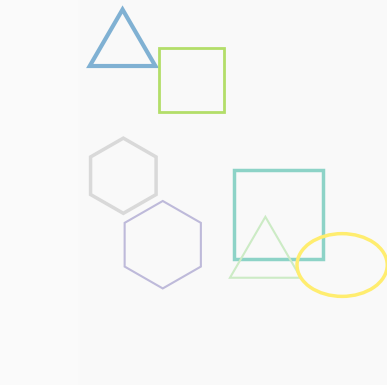[{"shape": "square", "thickness": 2.5, "radius": 0.57, "center": [0.719, 0.443]}, {"shape": "hexagon", "thickness": 1.5, "radius": 0.57, "center": [0.42, 0.364]}, {"shape": "triangle", "thickness": 3, "radius": 0.49, "center": [0.316, 0.877]}, {"shape": "square", "thickness": 2, "radius": 0.42, "center": [0.494, 0.792]}, {"shape": "hexagon", "thickness": 2.5, "radius": 0.49, "center": [0.318, 0.544]}, {"shape": "triangle", "thickness": 1.5, "radius": 0.53, "center": [0.685, 0.331]}, {"shape": "oval", "thickness": 2.5, "radius": 0.58, "center": [0.883, 0.312]}]